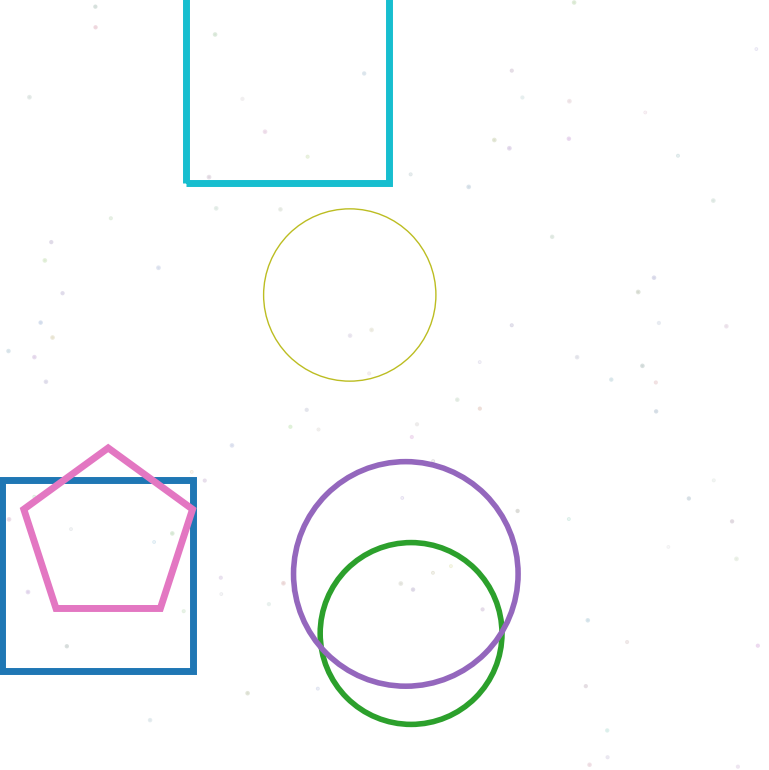[{"shape": "square", "thickness": 2.5, "radius": 0.62, "center": [0.126, 0.253]}, {"shape": "circle", "thickness": 2, "radius": 0.59, "center": [0.534, 0.177]}, {"shape": "circle", "thickness": 2, "radius": 0.73, "center": [0.527, 0.255]}, {"shape": "pentagon", "thickness": 2.5, "radius": 0.58, "center": [0.14, 0.303]}, {"shape": "circle", "thickness": 0.5, "radius": 0.56, "center": [0.454, 0.617]}, {"shape": "square", "thickness": 2.5, "radius": 0.66, "center": [0.374, 0.894]}]